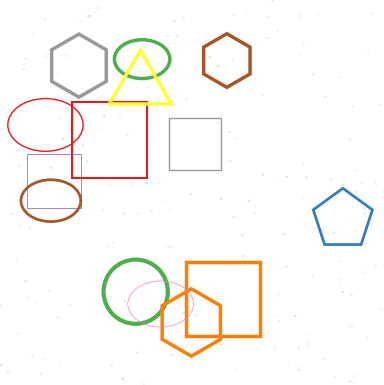[{"shape": "oval", "thickness": 1, "radius": 0.49, "center": [0.118, 0.675]}, {"shape": "square", "thickness": 1.5, "radius": 0.49, "center": [0.285, 0.636]}, {"shape": "pentagon", "thickness": 2, "radius": 0.4, "center": [0.891, 0.43]}, {"shape": "circle", "thickness": 3, "radius": 0.42, "center": [0.352, 0.242]}, {"shape": "oval", "thickness": 2.5, "radius": 0.36, "center": [0.369, 0.846]}, {"shape": "square", "thickness": 0.5, "radius": 0.35, "center": [0.141, 0.529]}, {"shape": "hexagon", "thickness": 2.5, "radius": 0.44, "center": [0.497, 0.162]}, {"shape": "square", "thickness": 2.5, "radius": 0.48, "center": [0.578, 0.223]}, {"shape": "triangle", "thickness": 2.5, "radius": 0.46, "center": [0.364, 0.776]}, {"shape": "oval", "thickness": 2, "radius": 0.39, "center": [0.132, 0.479]}, {"shape": "hexagon", "thickness": 2.5, "radius": 0.35, "center": [0.589, 0.843]}, {"shape": "oval", "thickness": 0.5, "radius": 0.43, "center": [0.417, 0.21]}, {"shape": "hexagon", "thickness": 2.5, "radius": 0.41, "center": [0.205, 0.83]}, {"shape": "square", "thickness": 1, "radius": 0.33, "center": [0.506, 0.626]}]